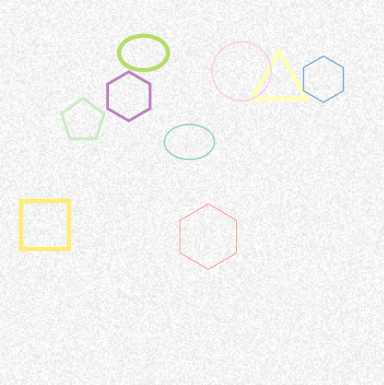[{"shape": "oval", "thickness": 1, "radius": 0.32, "center": [0.492, 0.631]}, {"shape": "triangle", "thickness": 3, "radius": 0.41, "center": [0.725, 0.784]}, {"shape": "hexagon", "thickness": 0.5, "radius": 0.42, "center": [0.541, 0.385]}, {"shape": "hexagon", "thickness": 1, "radius": 0.3, "center": [0.84, 0.794]}, {"shape": "oval", "thickness": 3, "radius": 0.32, "center": [0.373, 0.862]}, {"shape": "circle", "thickness": 1, "radius": 0.38, "center": [0.627, 0.815]}, {"shape": "hexagon", "thickness": 2, "radius": 0.32, "center": [0.335, 0.75]}, {"shape": "pentagon", "thickness": 2, "radius": 0.29, "center": [0.215, 0.687]}, {"shape": "square", "thickness": 3, "radius": 0.31, "center": [0.118, 0.415]}]